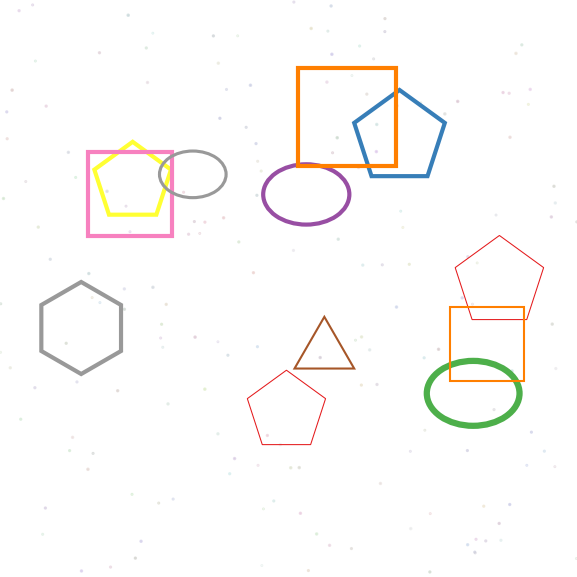[{"shape": "pentagon", "thickness": 0.5, "radius": 0.4, "center": [0.865, 0.511]}, {"shape": "pentagon", "thickness": 0.5, "radius": 0.36, "center": [0.496, 0.287]}, {"shape": "pentagon", "thickness": 2, "radius": 0.41, "center": [0.692, 0.761]}, {"shape": "oval", "thickness": 3, "radius": 0.4, "center": [0.819, 0.318]}, {"shape": "oval", "thickness": 2, "radius": 0.37, "center": [0.53, 0.662]}, {"shape": "square", "thickness": 2, "radius": 0.42, "center": [0.601, 0.797]}, {"shape": "square", "thickness": 1, "radius": 0.32, "center": [0.844, 0.404]}, {"shape": "pentagon", "thickness": 2, "radius": 0.35, "center": [0.23, 0.684]}, {"shape": "triangle", "thickness": 1, "radius": 0.3, "center": [0.562, 0.391]}, {"shape": "square", "thickness": 2, "radius": 0.36, "center": [0.225, 0.663]}, {"shape": "hexagon", "thickness": 2, "radius": 0.4, "center": [0.141, 0.431]}, {"shape": "oval", "thickness": 1.5, "radius": 0.29, "center": [0.334, 0.697]}]